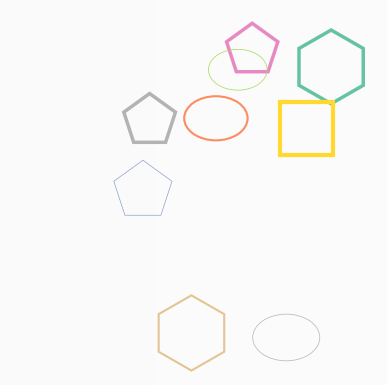[{"shape": "hexagon", "thickness": 2.5, "radius": 0.48, "center": [0.855, 0.826]}, {"shape": "oval", "thickness": 1.5, "radius": 0.41, "center": [0.557, 0.693]}, {"shape": "pentagon", "thickness": 0.5, "radius": 0.39, "center": [0.369, 0.505]}, {"shape": "pentagon", "thickness": 2.5, "radius": 0.35, "center": [0.651, 0.87]}, {"shape": "oval", "thickness": 0.5, "radius": 0.38, "center": [0.614, 0.819]}, {"shape": "square", "thickness": 3, "radius": 0.34, "center": [0.79, 0.666]}, {"shape": "hexagon", "thickness": 1.5, "radius": 0.49, "center": [0.494, 0.135]}, {"shape": "oval", "thickness": 0.5, "radius": 0.43, "center": [0.739, 0.123]}, {"shape": "pentagon", "thickness": 2.5, "radius": 0.35, "center": [0.386, 0.687]}]